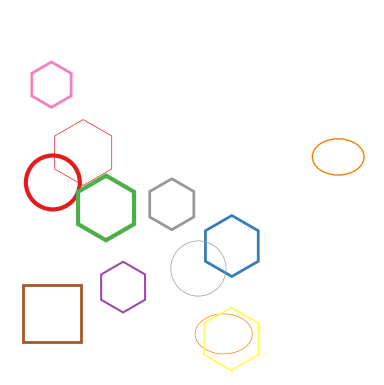[{"shape": "circle", "thickness": 3, "radius": 0.35, "center": [0.137, 0.526]}, {"shape": "hexagon", "thickness": 0.5, "radius": 0.43, "center": [0.216, 0.604]}, {"shape": "hexagon", "thickness": 2, "radius": 0.4, "center": [0.602, 0.361]}, {"shape": "hexagon", "thickness": 3, "radius": 0.42, "center": [0.275, 0.46]}, {"shape": "hexagon", "thickness": 1.5, "radius": 0.33, "center": [0.32, 0.254]}, {"shape": "oval", "thickness": 1, "radius": 0.34, "center": [0.878, 0.592]}, {"shape": "oval", "thickness": 0.5, "radius": 0.37, "center": [0.581, 0.133]}, {"shape": "hexagon", "thickness": 1, "radius": 0.41, "center": [0.601, 0.12]}, {"shape": "square", "thickness": 2, "radius": 0.37, "center": [0.135, 0.186]}, {"shape": "hexagon", "thickness": 2, "radius": 0.29, "center": [0.134, 0.78]}, {"shape": "hexagon", "thickness": 2, "radius": 0.33, "center": [0.446, 0.47]}, {"shape": "circle", "thickness": 0.5, "radius": 0.36, "center": [0.515, 0.303]}]